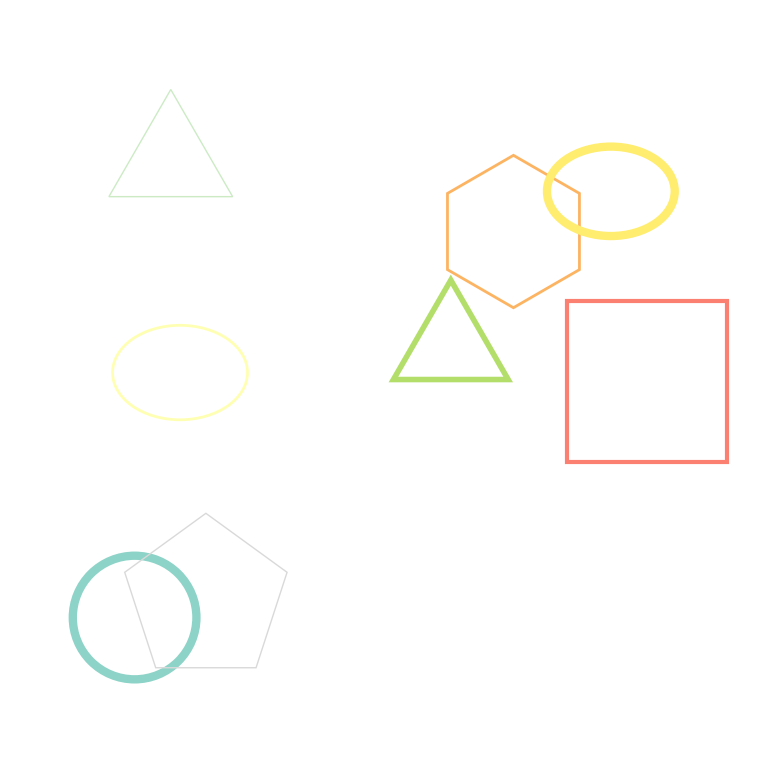[{"shape": "circle", "thickness": 3, "radius": 0.4, "center": [0.175, 0.198]}, {"shape": "oval", "thickness": 1, "radius": 0.44, "center": [0.234, 0.516]}, {"shape": "square", "thickness": 1.5, "radius": 0.52, "center": [0.84, 0.505]}, {"shape": "hexagon", "thickness": 1, "radius": 0.49, "center": [0.667, 0.699]}, {"shape": "triangle", "thickness": 2, "radius": 0.43, "center": [0.585, 0.55]}, {"shape": "pentagon", "thickness": 0.5, "radius": 0.55, "center": [0.267, 0.222]}, {"shape": "triangle", "thickness": 0.5, "radius": 0.46, "center": [0.222, 0.791]}, {"shape": "oval", "thickness": 3, "radius": 0.41, "center": [0.793, 0.752]}]